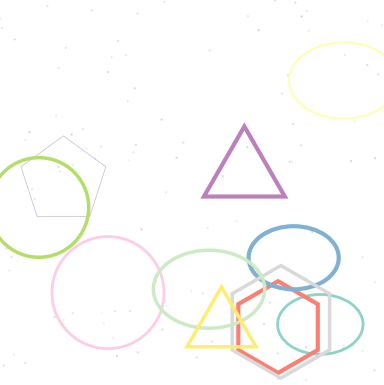[{"shape": "oval", "thickness": 2, "radius": 0.55, "center": [0.832, 0.157]}, {"shape": "oval", "thickness": 1.5, "radius": 0.71, "center": [0.892, 0.791]}, {"shape": "pentagon", "thickness": 0.5, "radius": 0.58, "center": [0.165, 0.531]}, {"shape": "hexagon", "thickness": 3, "radius": 0.6, "center": [0.722, 0.15]}, {"shape": "oval", "thickness": 3, "radius": 0.59, "center": [0.763, 0.33]}, {"shape": "circle", "thickness": 2.5, "radius": 0.65, "center": [0.101, 0.461]}, {"shape": "circle", "thickness": 2, "radius": 0.73, "center": [0.28, 0.24]}, {"shape": "hexagon", "thickness": 2.5, "radius": 0.73, "center": [0.73, 0.164]}, {"shape": "triangle", "thickness": 3, "radius": 0.61, "center": [0.635, 0.55]}, {"shape": "oval", "thickness": 2.5, "radius": 0.72, "center": [0.543, 0.249]}, {"shape": "triangle", "thickness": 2.5, "radius": 0.52, "center": [0.575, 0.151]}]